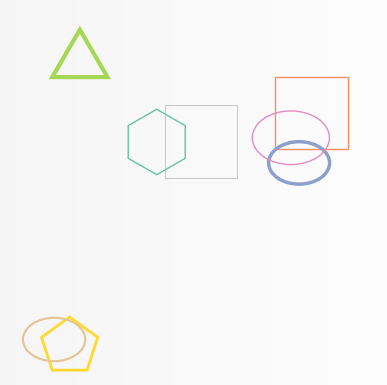[{"shape": "hexagon", "thickness": 1, "radius": 0.42, "center": [0.404, 0.631]}, {"shape": "square", "thickness": 1, "radius": 0.47, "center": [0.804, 0.706]}, {"shape": "oval", "thickness": 2.5, "radius": 0.39, "center": [0.772, 0.577]}, {"shape": "oval", "thickness": 1, "radius": 0.5, "center": [0.751, 0.642]}, {"shape": "triangle", "thickness": 3, "radius": 0.41, "center": [0.206, 0.841]}, {"shape": "pentagon", "thickness": 2, "radius": 0.38, "center": [0.18, 0.1]}, {"shape": "oval", "thickness": 1.5, "radius": 0.4, "center": [0.14, 0.118]}, {"shape": "square", "thickness": 0.5, "radius": 0.47, "center": [0.518, 0.632]}]